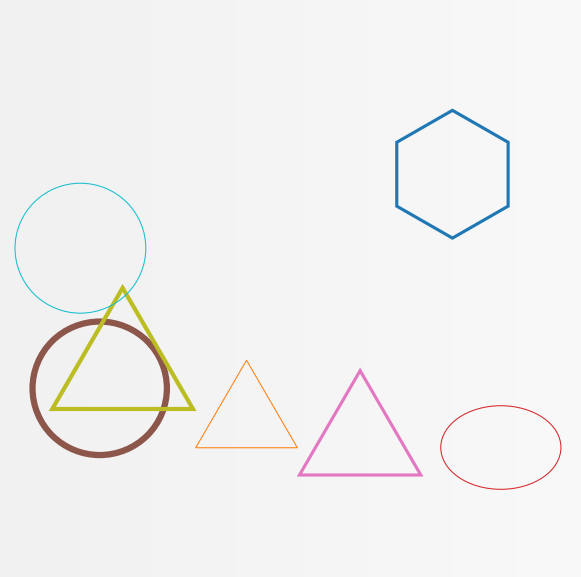[{"shape": "hexagon", "thickness": 1.5, "radius": 0.55, "center": [0.778, 0.697]}, {"shape": "triangle", "thickness": 0.5, "radius": 0.51, "center": [0.424, 0.274]}, {"shape": "oval", "thickness": 0.5, "radius": 0.52, "center": [0.862, 0.224]}, {"shape": "circle", "thickness": 3, "radius": 0.58, "center": [0.172, 0.327]}, {"shape": "triangle", "thickness": 1.5, "radius": 0.6, "center": [0.62, 0.237]}, {"shape": "triangle", "thickness": 2, "radius": 0.7, "center": [0.211, 0.361]}, {"shape": "circle", "thickness": 0.5, "radius": 0.56, "center": [0.138, 0.569]}]